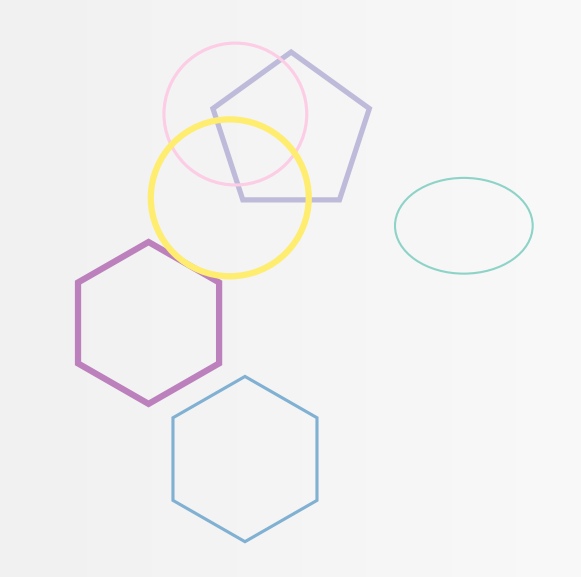[{"shape": "oval", "thickness": 1, "radius": 0.59, "center": [0.798, 0.608]}, {"shape": "pentagon", "thickness": 2.5, "radius": 0.71, "center": [0.501, 0.768]}, {"shape": "hexagon", "thickness": 1.5, "radius": 0.72, "center": [0.421, 0.204]}, {"shape": "circle", "thickness": 1.5, "radius": 0.61, "center": [0.405, 0.802]}, {"shape": "hexagon", "thickness": 3, "radius": 0.7, "center": [0.256, 0.44]}, {"shape": "circle", "thickness": 3, "radius": 0.68, "center": [0.395, 0.657]}]